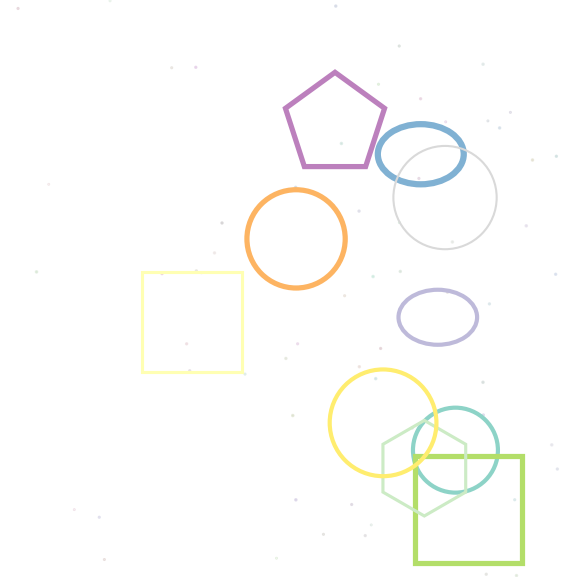[{"shape": "circle", "thickness": 2, "radius": 0.37, "center": [0.789, 0.22]}, {"shape": "square", "thickness": 1.5, "radius": 0.43, "center": [0.333, 0.442]}, {"shape": "oval", "thickness": 2, "radius": 0.34, "center": [0.758, 0.45]}, {"shape": "oval", "thickness": 3, "radius": 0.37, "center": [0.729, 0.732]}, {"shape": "circle", "thickness": 2.5, "radius": 0.43, "center": [0.513, 0.585]}, {"shape": "square", "thickness": 2.5, "radius": 0.46, "center": [0.811, 0.117]}, {"shape": "circle", "thickness": 1, "radius": 0.45, "center": [0.771, 0.657]}, {"shape": "pentagon", "thickness": 2.5, "radius": 0.45, "center": [0.58, 0.784]}, {"shape": "hexagon", "thickness": 1.5, "radius": 0.41, "center": [0.735, 0.188]}, {"shape": "circle", "thickness": 2, "radius": 0.46, "center": [0.663, 0.267]}]